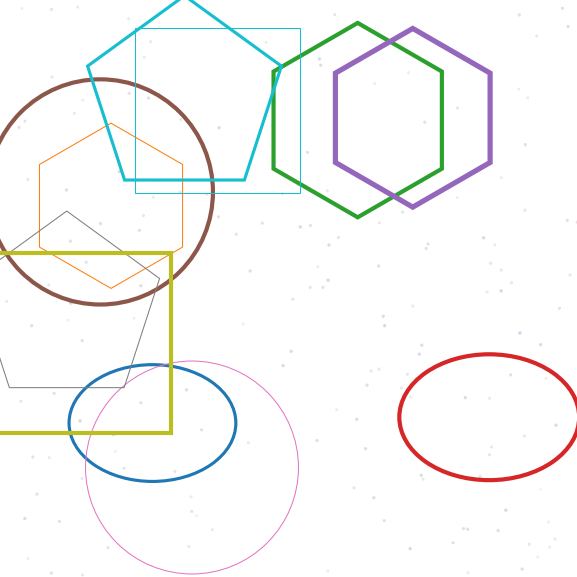[{"shape": "oval", "thickness": 1.5, "radius": 0.72, "center": [0.264, 0.267]}, {"shape": "hexagon", "thickness": 0.5, "radius": 0.72, "center": [0.192, 0.643]}, {"shape": "hexagon", "thickness": 2, "radius": 0.84, "center": [0.619, 0.791]}, {"shape": "oval", "thickness": 2, "radius": 0.78, "center": [0.847, 0.277]}, {"shape": "hexagon", "thickness": 2.5, "radius": 0.77, "center": [0.715, 0.795]}, {"shape": "circle", "thickness": 2, "radius": 0.97, "center": [0.174, 0.667]}, {"shape": "circle", "thickness": 0.5, "radius": 0.92, "center": [0.332, 0.19]}, {"shape": "pentagon", "thickness": 0.5, "radius": 0.85, "center": [0.116, 0.465]}, {"shape": "square", "thickness": 2, "radius": 0.78, "center": [0.139, 0.406]}, {"shape": "pentagon", "thickness": 1.5, "radius": 0.88, "center": [0.319, 0.83]}, {"shape": "square", "thickness": 0.5, "radius": 0.71, "center": [0.377, 0.808]}]